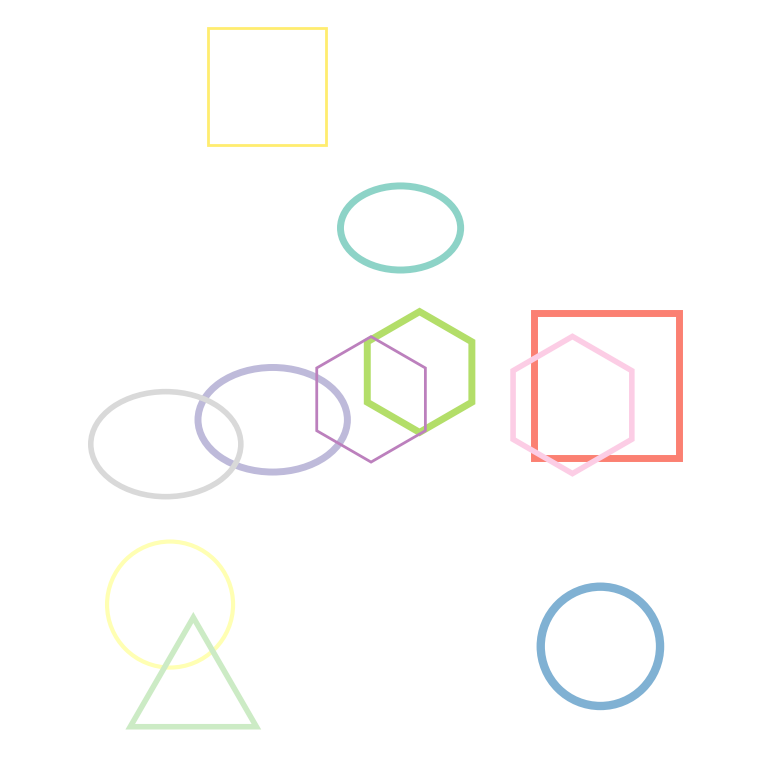[{"shape": "oval", "thickness": 2.5, "radius": 0.39, "center": [0.52, 0.704]}, {"shape": "circle", "thickness": 1.5, "radius": 0.41, "center": [0.221, 0.215]}, {"shape": "oval", "thickness": 2.5, "radius": 0.49, "center": [0.354, 0.455]}, {"shape": "square", "thickness": 2.5, "radius": 0.47, "center": [0.788, 0.499]}, {"shape": "circle", "thickness": 3, "radius": 0.39, "center": [0.78, 0.161]}, {"shape": "hexagon", "thickness": 2.5, "radius": 0.39, "center": [0.545, 0.517]}, {"shape": "hexagon", "thickness": 2, "radius": 0.45, "center": [0.743, 0.474]}, {"shape": "oval", "thickness": 2, "radius": 0.49, "center": [0.215, 0.423]}, {"shape": "hexagon", "thickness": 1, "radius": 0.41, "center": [0.482, 0.481]}, {"shape": "triangle", "thickness": 2, "radius": 0.47, "center": [0.251, 0.103]}, {"shape": "square", "thickness": 1, "radius": 0.38, "center": [0.346, 0.888]}]